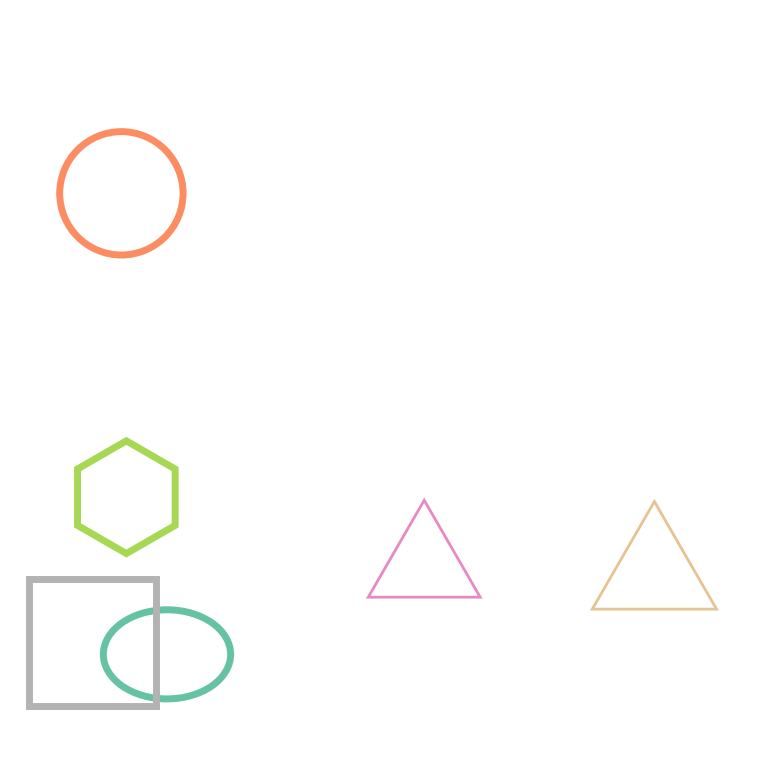[{"shape": "oval", "thickness": 2.5, "radius": 0.41, "center": [0.217, 0.15]}, {"shape": "circle", "thickness": 2.5, "radius": 0.4, "center": [0.158, 0.749]}, {"shape": "triangle", "thickness": 1, "radius": 0.42, "center": [0.551, 0.266]}, {"shape": "hexagon", "thickness": 2.5, "radius": 0.37, "center": [0.164, 0.354]}, {"shape": "triangle", "thickness": 1, "radius": 0.47, "center": [0.85, 0.255]}, {"shape": "square", "thickness": 2.5, "radius": 0.41, "center": [0.12, 0.165]}]